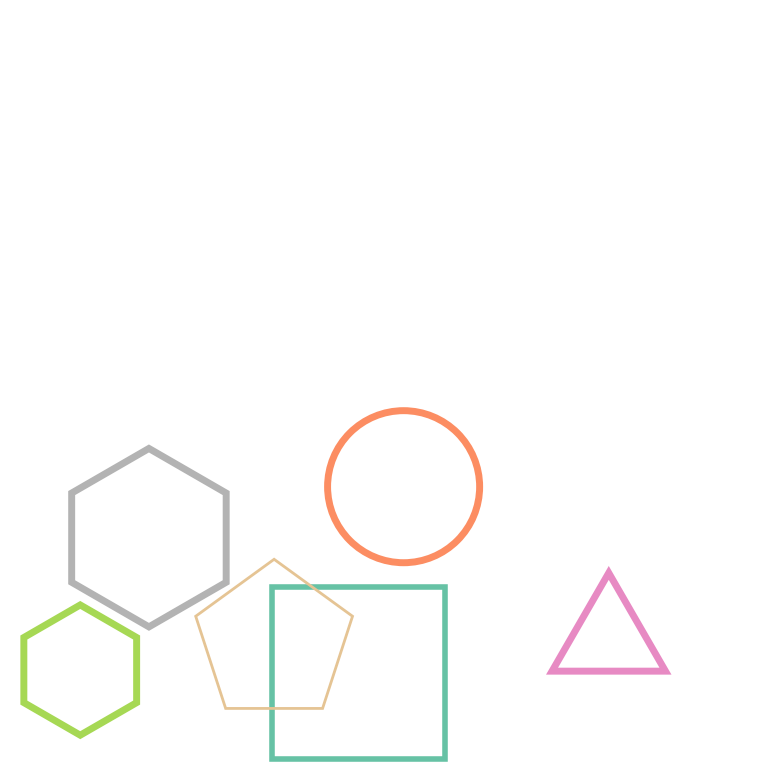[{"shape": "square", "thickness": 2, "radius": 0.56, "center": [0.465, 0.126]}, {"shape": "circle", "thickness": 2.5, "radius": 0.49, "center": [0.524, 0.368]}, {"shape": "triangle", "thickness": 2.5, "radius": 0.43, "center": [0.791, 0.171]}, {"shape": "hexagon", "thickness": 2.5, "radius": 0.42, "center": [0.104, 0.13]}, {"shape": "pentagon", "thickness": 1, "radius": 0.54, "center": [0.356, 0.167]}, {"shape": "hexagon", "thickness": 2.5, "radius": 0.58, "center": [0.193, 0.302]}]